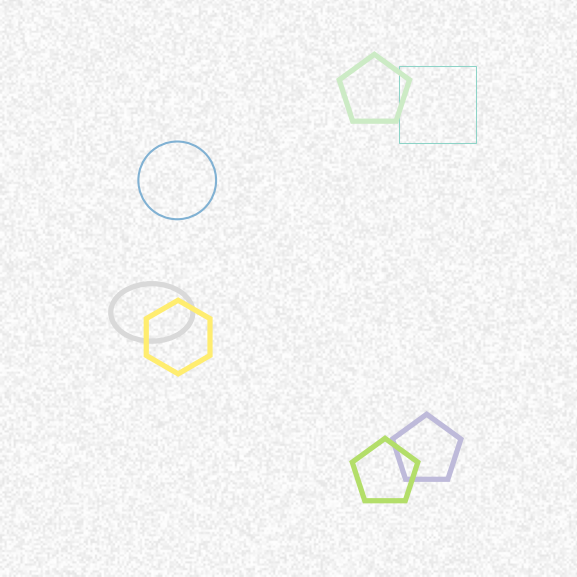[{"shape": "square", "thickness": 0.5, "radius": 0.33, "center": [0.757, 0.818]}, {"shape": "pentagon", "thickness": 2.5, "radius": 0.31, "center": [0.739, 0.22]}, {"shape": "circle", "thickness": 1, "radius": 0.34, "center": [0.307, 0.687]}, {"shape": "pentagon", "thickness": 2.5, "radius": 0.3, "center": [0.667, 0.18]}, {"shape": "oval", "thickness": 2.5, "radius": 0.36, "center": [0.263, 0.458]}, {"shape": "pentagon", "thickness": 2.5, "radius": 0.32, "center": [0.648, 0.841]}, {"shape": "hexagon", "thickness": 2.5, "radius": 0.32, "center": [0.308, 0.416]}]